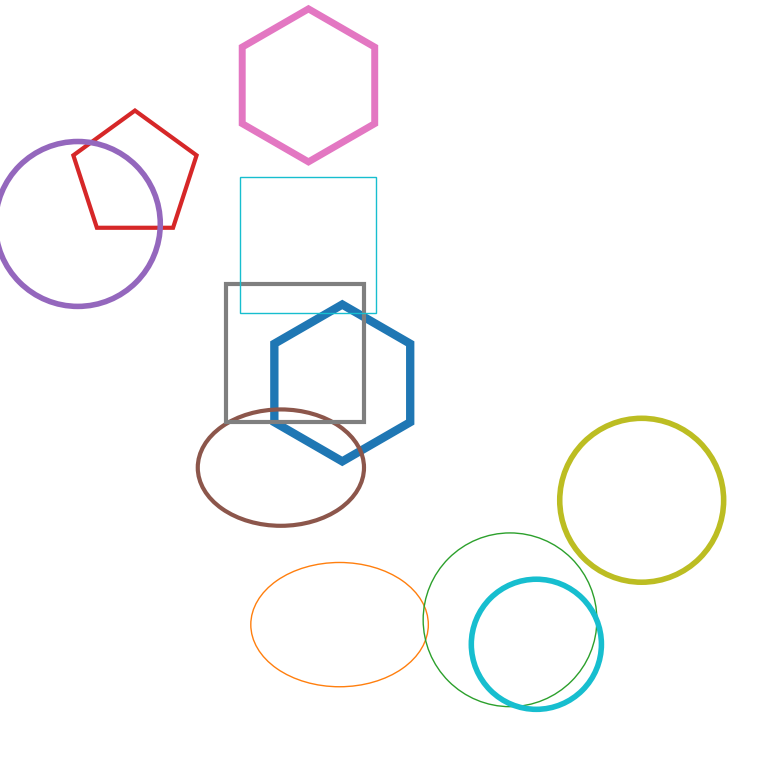[{"shape": "hexagon", "thickness": 3, "radius": 0.51, "center": [0.445, 0.503]}, {"shape": "oval", "thickness": 0.5, "radius": 0.58, "center": [0.441, 0.189]}, {"shape": "circle", "thickness": 0.5, "radius": 0.56, "center": [0.662, 0.195]}, {"shape": "pentagon", "thickness": 1.5, "radius": 0.42, "center": [0.175, 0.772]}, {"shape": "circle", "thickness": 2, "radius": 0.54, "center": [0.101, 0.709]}, {"shape": "oval", "thickness": 1.5, "radius": 0.54, "center": [0.365, 0.393]}, {"shape": "hexagon", "thickness": 2.5, "radius": 0.5, "center": [0.401, 0.889]}, {"shape": "square", "thickness": 1.5, "radius": 0.45, "center": [0.383, 0.542]}, {"shape": "circle", "thickness": 2, "radius": 0.53, "center": [0.833, 0.35]}, {"shape": "square", "thickness": 0.5, "radius": 0.44, "center": [0.4, 0.682]}, {"shape": "circle", "thickness": 2, "radius": 0.42, "center": [0.697, 0.163]}]